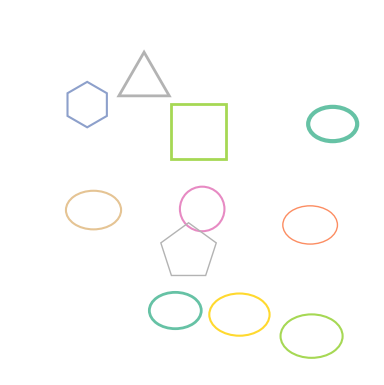[{"shape": "oval", "thickness": 2, "radius": 0.34, "center": [0.455, 0.193]}, {"shape": "oval", "thickness": 3, "radius": 0.32, "center": [0.864, 0.678]}, {"shape": "oval", "thickness": 1, "radius": 0.35, "center": [0.806, 0.416]}, {"shape": "hexagon", "thickness": 1.5, "radius": 0.3, "center": [0.226, 0.728]}, {"shape": "circle", "thickness": 1.5, "radius": 0.29, "center": [0.525, 0.457]}, {"shape": "oval", "thickness": 1.5, "radius": 0.4, "center": [0.809, 0.127]}, {"shape": "square", "thickness": 2, "radius": 0.36, "center": [0.517, 0.658]}, {"shape": "oval", "thickness": 1.5, "radius": 0.39, "center": [0.622, 0.183]}, {"shape": "oval", "thickness": 1.5, "radius": 0.36, "center": [0.243, 0.454]}, {"shape": "triangle", "thickness": 2, "radius": 0.38, "center": [0.374, 0.789]}, {"shape": "pentagon", "thickness": 1, "radius": 0.38, "center": [0.49, 0.346]}]